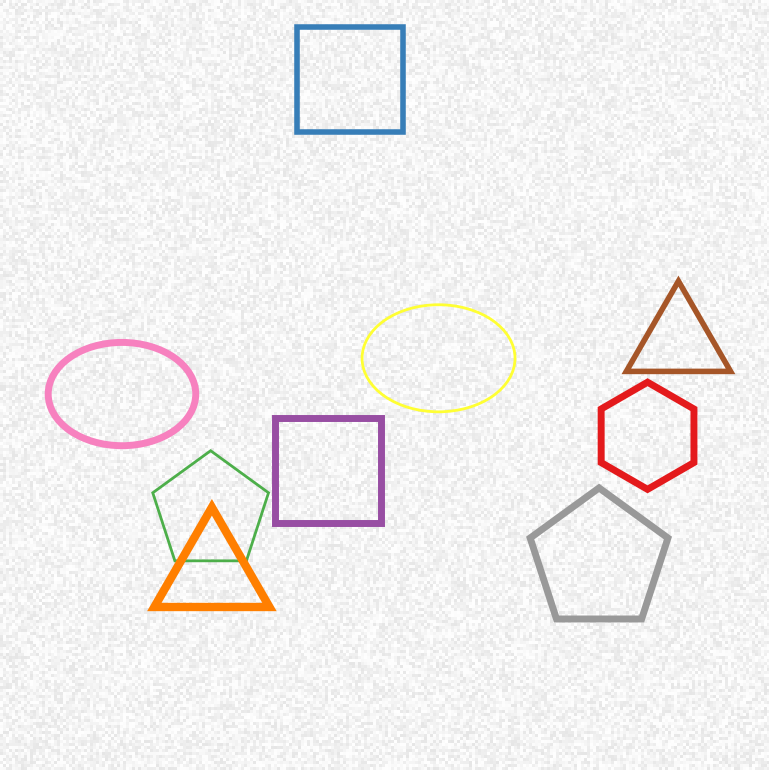[{"shape": "hexagon", "thickness": 2.5, "radius": 0.35, "center": [0.841, 0.434]}, {"shape": "square", "thickness": 2, "radius": 0.34, "center": [0.455, 0.897]}, {"shape": "pentagon", "thickness": 1, "radius": 0.4, "center": [0.274, 0.336]}, {"shape": "square", "thickness": 2.5, "radius": 0.34, "center": [0.426, 0.389]}, {"shape": "triangle", "thickness": 3, "radius": 0.43, "center": [0.275, 0.255]}, {"shape": "oval", "thickness": 1, "radius": 0.5, "center": [0.57, 0.535]}, {"shape": "triangle", "thickness": 2, "radius": 0.39, "center": [0.881, 0.557]}, {"shape": "oval", "thickness": 2.5, "radius": 0.48, "center": [0.158, 0.488]}, {"shape": "pentagon", "thickness": 2.5, "radius": 0.47, "center": [0.778, 0.272]}]